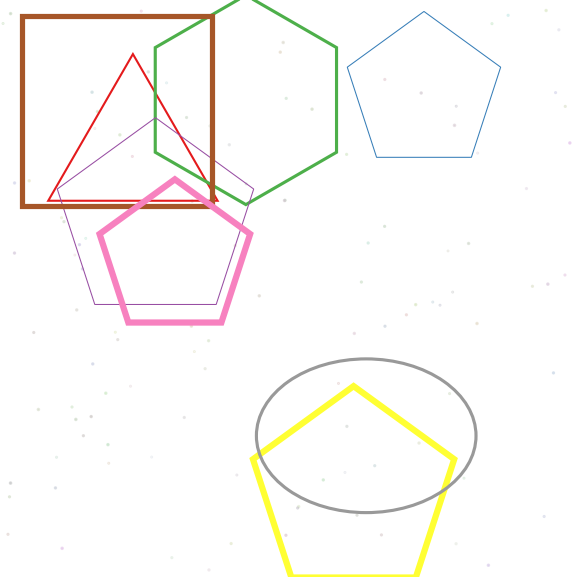[{"shape": "triangle", "thickness": 1, "radius": 0.85, "center": [0.23, 0.736]}, {"shape": "pentagon", "thickness": 0.5, "radius": 0.7, "center": [0.734, 0.84]}, {"shape": "hexagon", "thickness": 1.5, "radius": 0.91, "center": [0.426, 0.826]}, {"shape": "pentagon", "thickness": 0.5, "radius": 0.89, "center": [0.269, 0.617]}, {"shape": "pentagon", "thickness": 3, "radius": 0.92, "center": [0.612, 0.147]}, {"shape": "square", "thickness": 2.5, "radius": 0.82, "center": [0.203, 0.806]}, {"shape": "pentagon", "thickness": 3, "radius": 0.69, "center": [0.303, 0.552]}, {"shape": "oval", "thickness": 1.5, "radius": 0.95, "center": [0.634, 0.245]}]